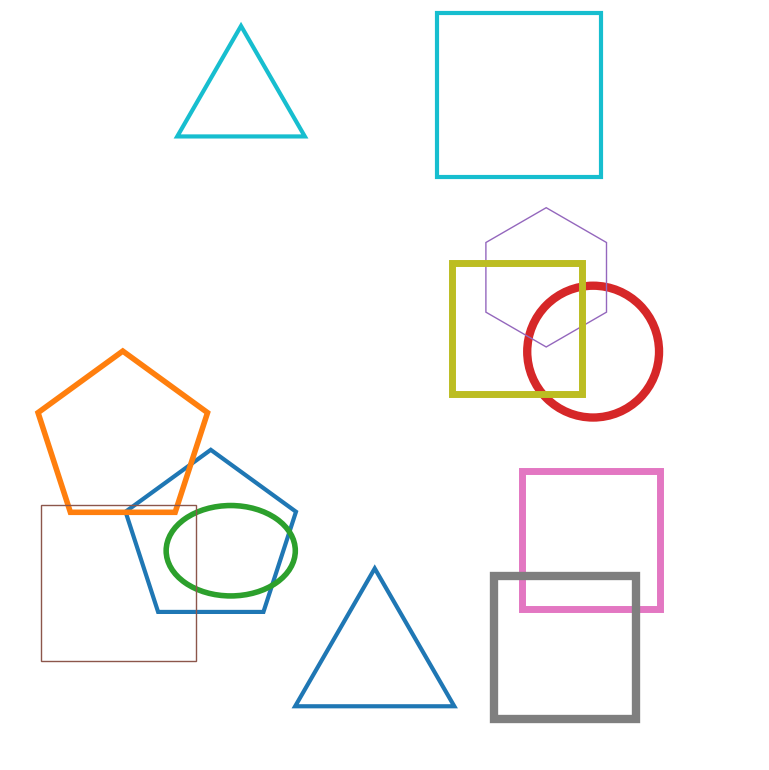[{"shape": "pentagon", "thickness": 1.5, "radius": 0.58, "center": [0.274, 0.299]}, {"shape": "triangle", "thickness": 1.5, "radius": 0.6, "center": [0.487, 0.142]}, {"shape": "pentagon", "thickness": 2, "radius": 0.58, "center": [0.159, 0.428]}, {"shape": "oval", "thickness": 2, "radius": 0.42, "center": [0.3, 0.285]}, {"shape": "circle", "thickness": 3, "radius": 0.43, "center": [0.77, 0.543]}, {"shape": "hexagon", "thickness": 0.5, "radius": 0.45, "center": [0.709, 0.64]}, {"shape": "square", "thickness": 0.5, "radius": 0.51, "center": [0.154, 0.243]}, {"shape": "square", "thickness": 2.5, "radius": 0.45, "center": [0.767, 0.299]}, {"shape": "square", "thickness": 3, "radius": 0.46, "center": [0.733, 0.159]}, {"shape": "square", "thickness": 2.5, "radius": 0.42, "center": [0.671, 0.574]}, {"shape": "square", "thickness": 1.5, "radius": 0.53, "center": [0.674, 0.877]}, {"shape": "triangle", "thickness": 1.5, "radius": 0.48, "center": [0.313, 0.871]}]